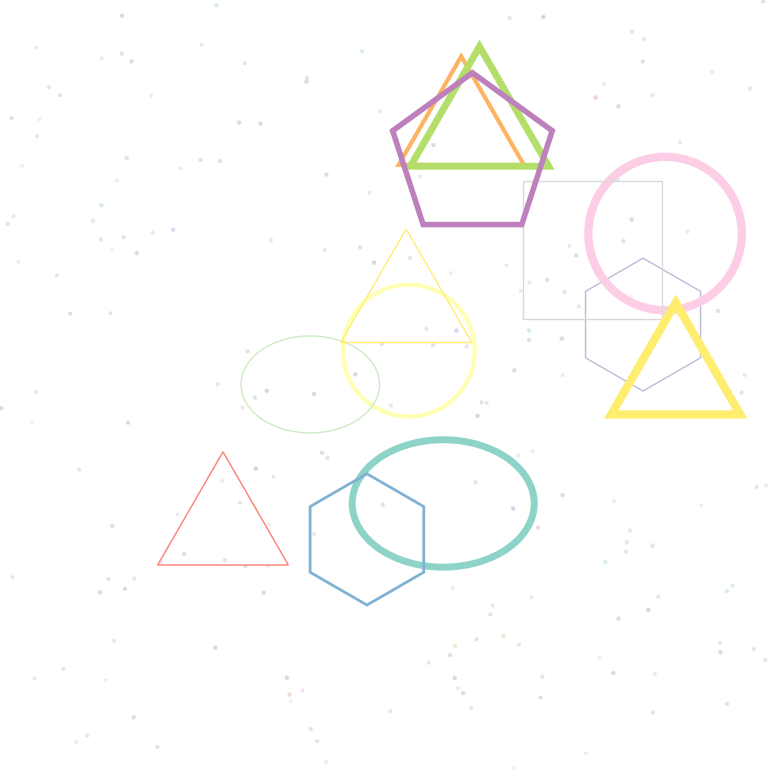[{"shape": "oval", "thickness": 2.5, "radius": 0.59, "center": [0.576, 0.346]}, {"shape": "circle", "thickness": 1.5, "radius": 0.43, "center": [0.531, 0.545]}, {"shape": "hexagon", "thickness": 0.5, "radius": 0.43, "center": [0.835, 0.578]}, {"shape": "triangle", "thickness": 0.5, "radius": 0.49, "center": [0.29, 0.315]}, {"shape": "hexagon", "thickness": 1, "radius": 0.43, "center": [0.477, 0.299]}, {"shape": "triangle", "thickness": 1.5, "radius": 0.47, "center": [0.599, 0.833]}, {"shape": "triangle", "thickness": 2.5, "radius": 0.52, "center": [0.623, 0.836]}, {"shape": "circle", "thickness": 3, "radius": 0.5, "center": [0.864, 0.697]}, {"shape": "square", "thickness": 0.5, "radius": 0.45, "center": [0.77, 0.675]}, {"shape": "pentagon", "thickness": 2, "radius": 0.54, "center": [0.614, 0.796]}, {"shape": "oval", "thickness": 0.5, "radius": 0.45, "center": [0.403, 0.501]}, {"shape": "triangle", "thickness": 0.5, "radius": 0.49, "center": [0.528, 0.604]}, {"shape": "triangle", "thickness": 3, "radius": 0.48, "center": [0.877, 0.51]}]